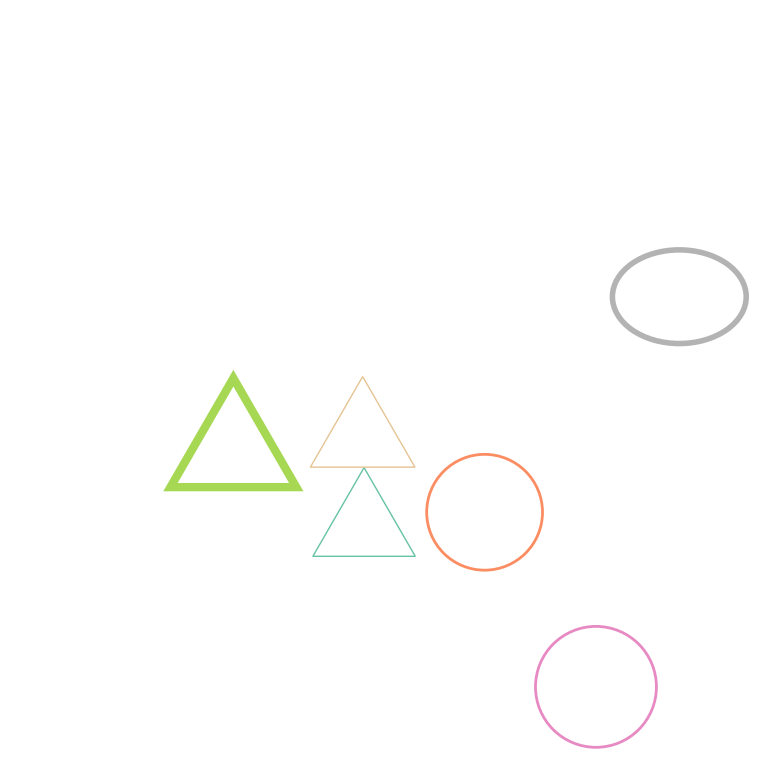[{"shape": "triangle", "thickness": 0.5, "radius": 0.38, "center": [0.473, 0.316]}, {"shape": "circle", "thickness": 1, "radius": 0.38, "center": [0.629, 0.335]}, {"shape": "circle", "thickness": 1, "radius": 0.39, "center": [0.774, 0.108]}, {"shape": "triangle", "thickness": 3, "radius": 0.47, "center": [0.303, 0.415]}, {"shape": "triangle", "thickness": 0.5, "radius": 0.39, "center": [0.471, 0.433]}, {"shape": "oval", "thickness": 2, "radius": 0.43, "center": [0.882, 0.615]}]